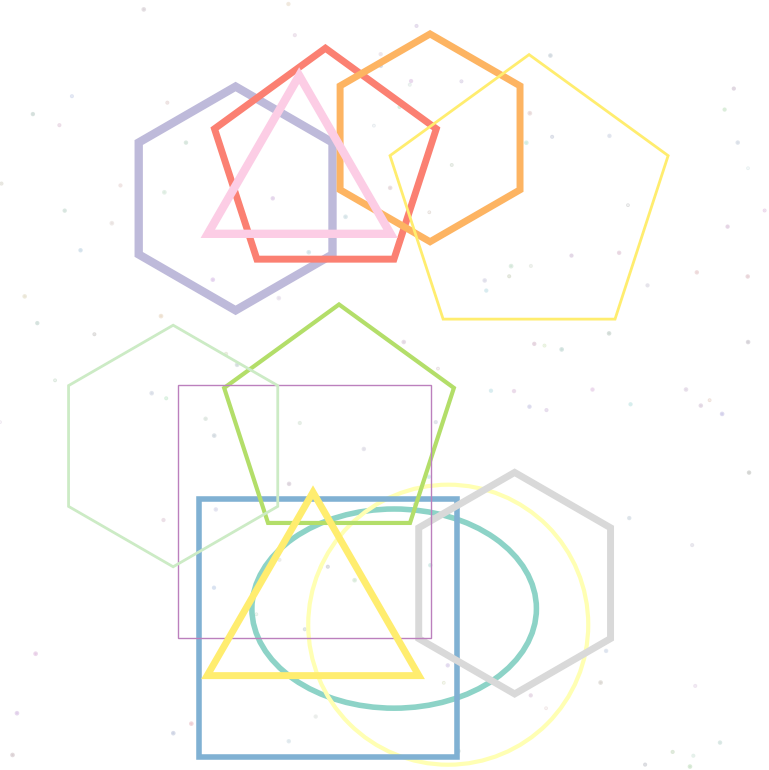[{"shape": "oval", "thickness": 2, "radius": 0.92, "center": [0.512, 0.21]}, {"shape": "circle", "thickness": 1.5, "radius": 0.91, "center": [0.582, 0.189]}, {"shape": "hexagon", "thickness": 3, "radius": 0.73, "center": [0.306, 0.742]}, {"shape": "pentagon", "thickness": 2.5, "radius": 0.76, "center": [0.423, 0.786]}, {"shape": "square", "thickness": 2, "radius": 0.84, "center": [0.427, 0.184]}, {"shape": "hexagon", "thickness": 2.5, "radius": 0.67, "center": [0.559, 0.821]}, {"shape": "pentagon", "thickness": 1.5, "radius": 0.78, "center": [0.44, 0.448]}, {"shape": "triangle", "thickness": 3, "radius": 0.69, "center": [0.389, 0.765]}, {"shape": "hexagon", "thickness": 2.5, "radius": 0.72, "center": [0.668, 0.243]}, {"shape": "square", "thickness": 0.5, "radius": 0.82, "center": [0.396, 0.336]}, {"shape": "hexagon", "thickness": 1, "radius": 0.78, "center": [0.225, 0.421]}, {"shape": "pentagon", "thickness": 1, "radius": 0.95, "center": [0.687, 0.739]}, {"shape": "triangle", "thickness": 2.5, "radius": 0.79, "center": [0.407, 0.202]}]